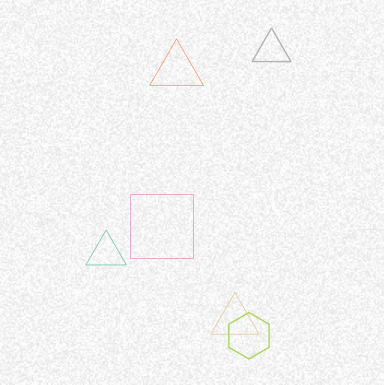[{"shape": "triangle", "thickness": 0.5, "radius": 0.3, "center": [0.276, 0.342]}, {"shape": "triangle", "thickness": 0.5, "radius": 0.4, "center": [0.459, 0.819]}, {"shape": "square", "thickness": 0.5, "radius": 0.41, "center": [0.42, 0.413]}, {"shape": "hexagon", "thickness": 1, "radius": 0.3, "center": [0.647, 0.128]}, {"shape": "triangle", "thickness": 0.5, "radius": 0.36, "center": [0.61, 0.168]}, {"shape": "triangle", "thickness": 1, "radius": 0.29, "center": [0.705, 0.869]}]